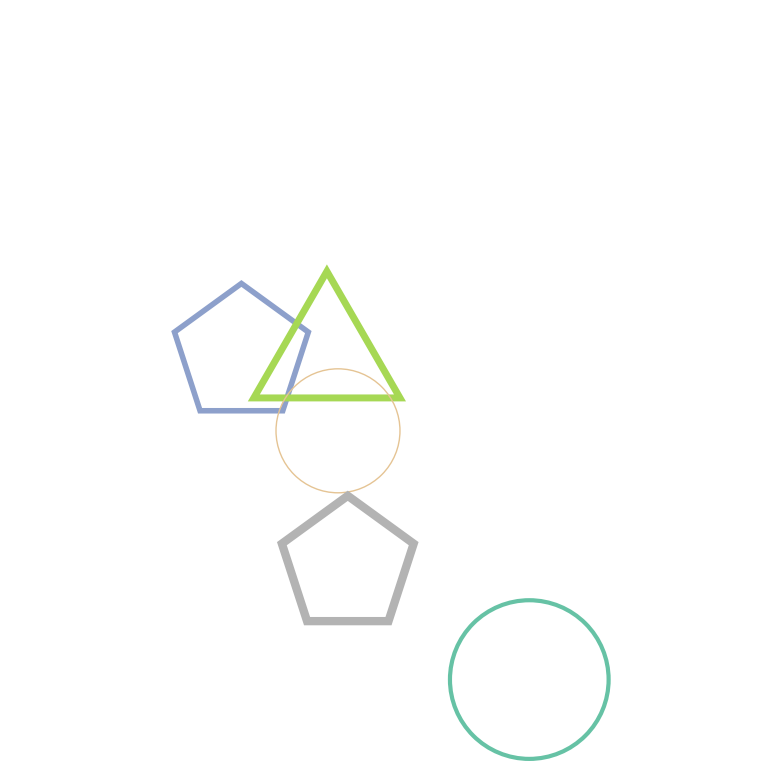[{"shape": "circle", "thickness": 1.5, "radius": 0.52, "center": [0.687, 0.117]}, {"shape": "pentagon", "thickness": 2, "radius": 0.46, "center": [0.314, 0.54]}, {"shape": "triangle", "thickness": 2.5, "radius": 0.55, "center": [0.425, 0.538]}, {"shape": "circle", "thickness": 0.5, "radius": 0.4, "center": [0.439, 0.441]}, {"shape": "pentagon", "thickness": 3, "radius": 0.45, "center": [0.452, 0.266]}]